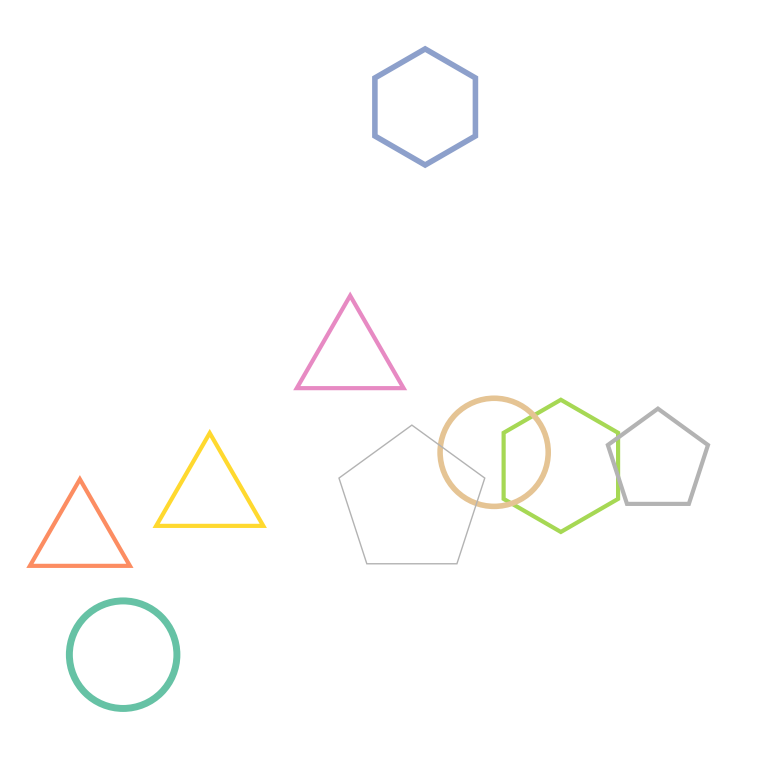[{"shape": "circle", "thickness": 2.5, "radius": 0.35, "center": [0.16, 0.15]}, {"shape": "triangle", "thickness": 1.5, "radius": 0.37, "center": [0.104, 0.303]}, {"shape": "hexagon", "thickness": 2, "radius": 0.38, "center": [0.552, 0.861]}, {"shape": "triangle", "thickness": 1.5, "radius": 0.4, "center": [0.455, 0.536]}, {"shape": "hexagon", "thickness": 1.5, "radius": 0.43, "center": [0.728, 0.395]}, {"shape": "triangle", "thickness": 1.5, "radius": 0.4, "center": [0.272, 0.357]}, {"shape": "circle", "thickness": 2, "radius": 0.35, "center": [0.642, 0.413]}, {"shape": "pentagon", "thickness": 1.5, "radius": 0.34, "center": [0.854, 0.401]}, {"shape": "pentagon", "thickness": 0.5, "radius": 0.5, "center": [0.535, 0.348]}]